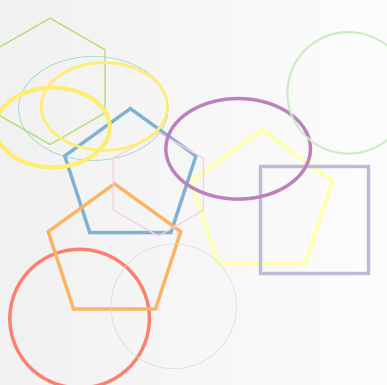[{"shape": "oval", "thickness": 0.5, "radius": 0.96, "center": [0.241, 0.718]}, {"shape": "pentagon", "thickness": 3, "radius": 0.96, "center": [0.676, 0.471]}, {"shape": "square", "thickness": 2.5, "radius": 0.69, "center": [0.811, 0.43]}, {"shape": "circle", "thickness": 2.5, "radius": 0.9, "center": [0.205, 0.172]}, {"shape": "pentagon", "thickness": 2.5, "radius": 0.89, "center": [0.336, 0.54]}, {"shape": "pentagon", "thickness": 2.5, "radius": 0.9, "center": [0.296, 0.343]}, {"shape": "hexagon", "thickness": 1, "radius": 0.82, "center": [0.129, 0.789]}, {"shape": "hexagon", "thickness": 1, "radius": 0.67, "center": [0.409, 0.522]}, {"shape": "circle", "thickness": 0.5, "radius": 0.81, "center": [0.448, 0.204]}, {"shape": "oval", "thickness": 2.5, "radius": 0.93, "center": [0.615, 0.613]}, {"shape": "circle", "thickness": 1.5, "radius": 0.79, "center": [0.899, 0.759]}, {"shape": "oval", "thickness": 3, "radius": 0.74, "center": [0.136, 0.669]}, {"shape": "oval", "thickness": 2, "radius": 0.81, "center": [0.269, 0.724]}]